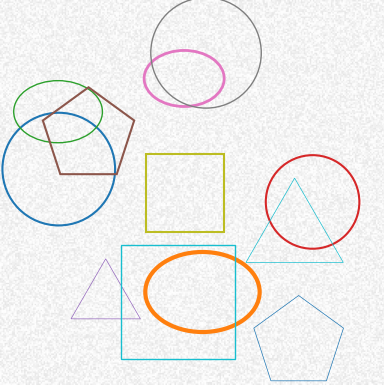[{"shape": "circle", "thickness": 1.5, "radius": 0.73, "center": [0.153, 0.561]}, {"shape": "pentagon", "thickness": 0.5, "radius": 0.61, "center": [0.776, 0.11]}, {"shape": "oval", "thickness": 3, "radius": 0.74, "center": [0.526, 0.242]}, {"shape": "oval", "thickness": 1, "radius": 0.58, "center": [0.151, 0.71]}, {"shape": "circle", "thickness": 1.5, "radius": 0.61, "center": [0.812, 0.475]}, {"shape": "triangle", "thickness": 0.5, "radius": 0.52, "center": [0.275, 0.224]}, {"shape": "pentagon", "thickness": 1.5, "radius": 0.62, "center": [0.23, 0.648]}, {"shape": "oval", "thickness": 2, "radius": 0.52, "center": [0.478, 0.796]}, {"shape": "circle", "thickness": 1, "radius": 0.72, "center": [0.535, 0.863]}, {"shape": "square", "thickness": 1.5, "radius": 0.5, "center": [0.481, 0.498]}, {"shape": "triangle", "thickness": 0.5, "radius": 0.73, "center": [0.765, 0.391]}, {"shape": "square", "thickness": 1, "radius": 0.74, "center": [0.462, 0.215]}]